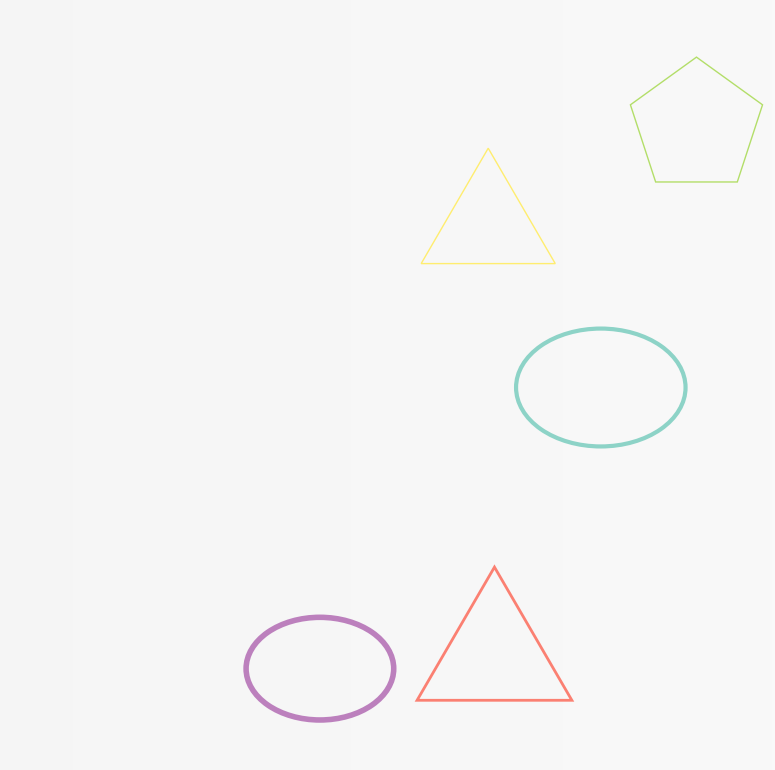[{"shape": "oval", "thickness": 1.5, "radius": 0.55, "center": [0.775, 0.497]}, {"shape": "triangle", "thickness": 1, "radius": 0.58, "center": [0.638, 0.148]}, {"shape": "pentagon", "thickness": 0.5, "radius": 0.45, "center": [0.899, 0.836]}, {"shape": "oval", "thickness": 2, "radius": 0.48, "center": [0.413, 0.132]}, {"shape": "triangle", "thickness": 0.5, "radius": 0.5, "center": [0.63, 0.708]}]